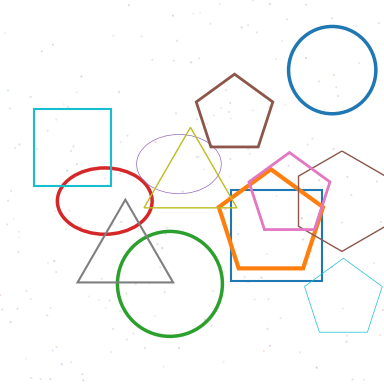[{"shape": "circle", "thickness": 2.5, "radius": 0.57, "center": [0.863, 0.818]}, {"shape": "square", "thickness": 1.5, "radius": 0.59, "center": [0.717, 0.389]}, {"shape": "pentagon", "thickness": 3, "radius": 0.71, "center": [0.704, 0.418]}, {"shape": "circle", "thickness": 2.5, "radius": 0.68, "center": [0.441, 0.263]}, {"shape": "oval", "thickness": 2.5, "radius": 0.62, "center": [0.272, 0.478]}, {"shape": "oval", "thickness": 0.5, "radius": 0.55, "center": [0.465, 0.574]}, {"shape": "pentagon", "thickness": 2, "radius": 0.52, "center": [0.609, 0.703]}, {"shape": "hexagon", "thickness": 1, "radius": 0.65, "center": [0.888, 0.477]}, {"shape": "pentagon", "thickness": 2, "radius": 0.55, "center": [0.752, 0.493]}, {"shape": "triangle", "thickness": 1.5, "radius": 0.72, "center": [0.326, 0.338]}, {"shape": "triangle", "thickness": 1, "radius": 0.7, "center": [0.495, 0.53]}, {"shape": "square", "thickness": 1.5, "radius": 0.5, "center": [0.188, 0.617]}, {"shape": "pentagon", "thickness": 0.5, "radius": 0.53, "center": [0.892, 0.223]}]